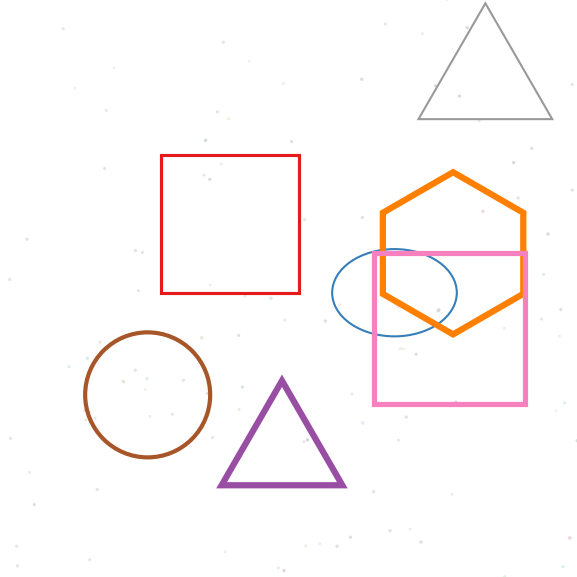[{"shape": "square", "thickness": 1.5, "radius": 0.6, "center": [0.398, 0.611]}, {"shape": "oval", "thickness": 1, "radius": 0.54, "center": [0.683, 0.492]}, {"shape": "triangle", "thickness": 3, "radius": 0.6, "center": [0.488, 0.219]}, {"shape": "hexagon", "thickness": 3, "radius": 0.7, "center": [0.785, 0.561]}, {"shape": "circle", "thickness": 2, "radius": 0.54, "center": [0.256, 0.315]}, {"shape": "square", "thickness": 2.5, "radius": 0.66, "center": [0.778, 0.43]}, {"shape": "triangle", "thickness": 1, "radius": 0.67, "center": [0.84, 0.86]}]